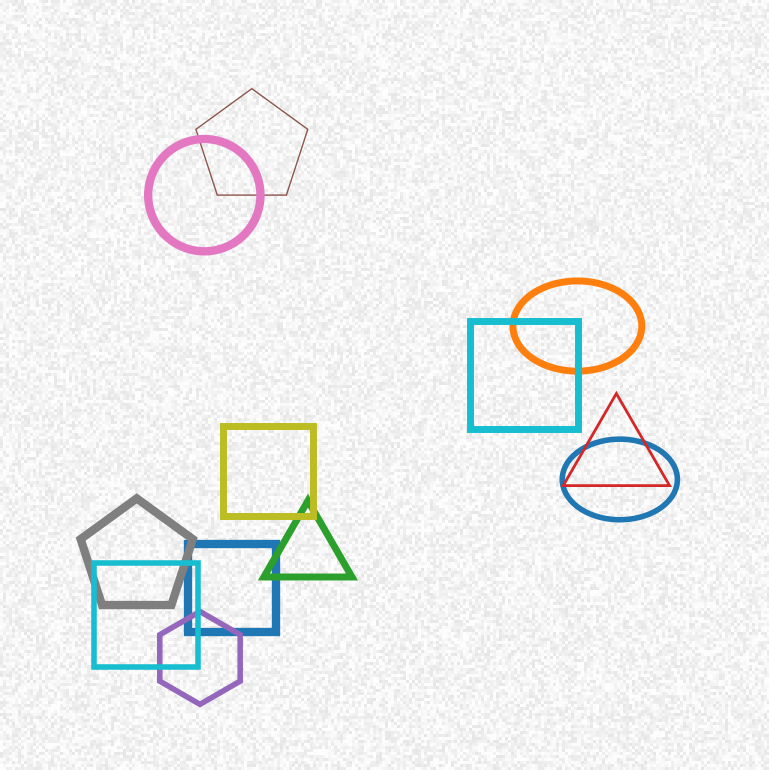[{"shape": "square", "thickness": 3, "radius": 0.29, "center": [0.302, 0.236]}, {"shape": "oval", "thickness": 2, "radius": 0.37, "center": [0.805, 0.377]}, {"shape": "oval", "thickness": 2.5, "radius": 0.42, "center": [0.75, 0.577]}, {"shape": "triangle", "thickness": 2.5, "radius": 0.33, "center": [0.4, 0.284]}, {"shape": "triangle", "thickness": 1, "radius": 0.4, "center": [0.8, 0.409]}, {"shape": "hexagon", "thickness": 2, "radius": 0.3, "center": [0.26, 0.146]}, {"shape": "pentagon", "thickness": 0.5, "radius": 0.38, "center": [0.327, 0.808]}, {"shape": "circle", "thickness": 3, "radius": 0.36, "center": [0.265, 0.747]}, {"shape": "pentagon", "thickness": 3, "radius": 0.38, "center": [0.178, 0.276]}, {"shape": "square", "thickness": 2.5, "radius": 0.29, "center": [0.348, 0.388]}, {"shape": "square", "thickness": 2.5, "radius": 0.35, "center": [0.68, 0.512]}, {"shape": "square", "thickness": 2, "radius": 0.34, "center": [0.19, 0.201]}]